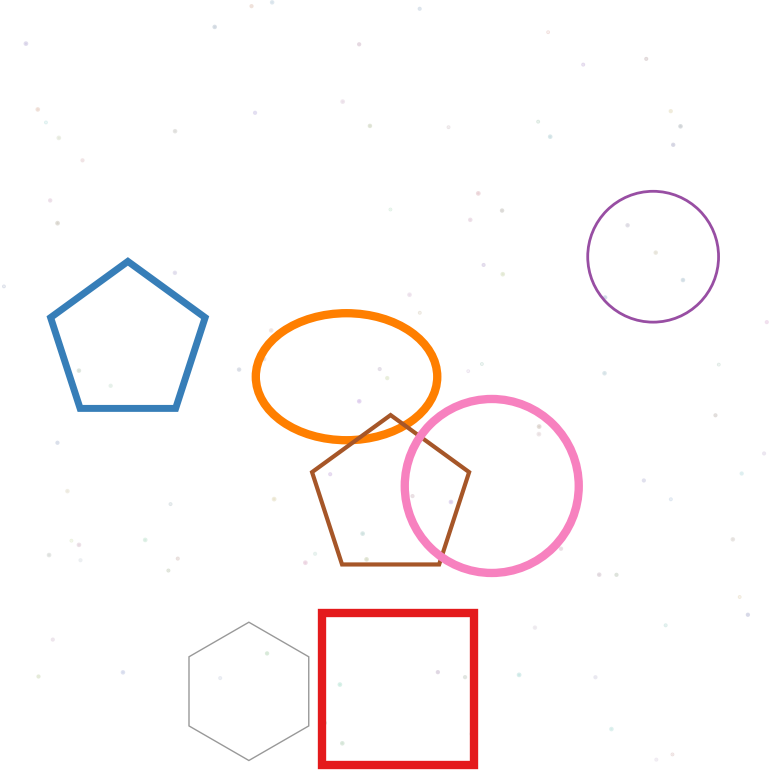[{"shape": "square", "thickness": 3, "radius": 0.49, "center": [0.517, 0.105]}, {"shape": "pentagon", "thickness": 2.5, "radius": 0.53, "center": [0.166, 0.555]}, {"shape": "circle", "thickness": 1, "radius": 0.42, "center": [0.848, 0.667]}, {"shape": "oval", "thickness": 3, "radius": 0.59, "center": [0.45, 0.511]}, {"shape": "pentagon", "thickness": 1.5, "radius": 0.54, "center": [0.507, 0.354]}, {"shape": "circle", "thickness": 3, "radius": 0.56, "center": [0.639, 0.369]}, {"shape": "hexagon", "thickness": 0.5, "radius": 0.45, "center": [0.323, 0.102]}]